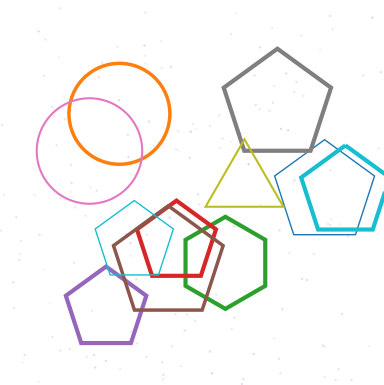[{"shape": "pentagon", "thickness": 1, "radius": 0.68, "center": [0.843, 0.501]}, {"shape": "circle", "thickness": 2.5, "radius": 0.66, "center": [0.31, 0.704]}, {"shape": "hexagon", "thickness": 3, "radius": 0.6, "center": [0.585, 0.317]}, {"shape": "pentagon", "thickness": 3, "radius": 0.54, "center": [0.458, 0.371]}, {"shape": "pentagon", "thickness": 3, "radius": 0.55, "center": [0.276, 0.198]}, {"shape": "pentagon", "thickness": 2.5, "radius": 0.75, "center": [0.437, 0.316]}, {"shape": "circle", "thickness": 1.5, "radius": 0.69, "center": [0.232, 0.608]}, {"shape": "pentagon", "thickness": 3, "radius": 0.73, "center": [0.72, 0.727]}, {"shape": "triangle", "thickness": 1.5, "radius": 0.58, "center": [0.635, 0.521]}, {"shape": "pentagon", "thickness": 1, "radius": 0.53, "center": [0.349, 0.372]}, {"shape": "pentagon", "thickness": 3, "radius": 0.6, "center": [0.897, 0.502]}]